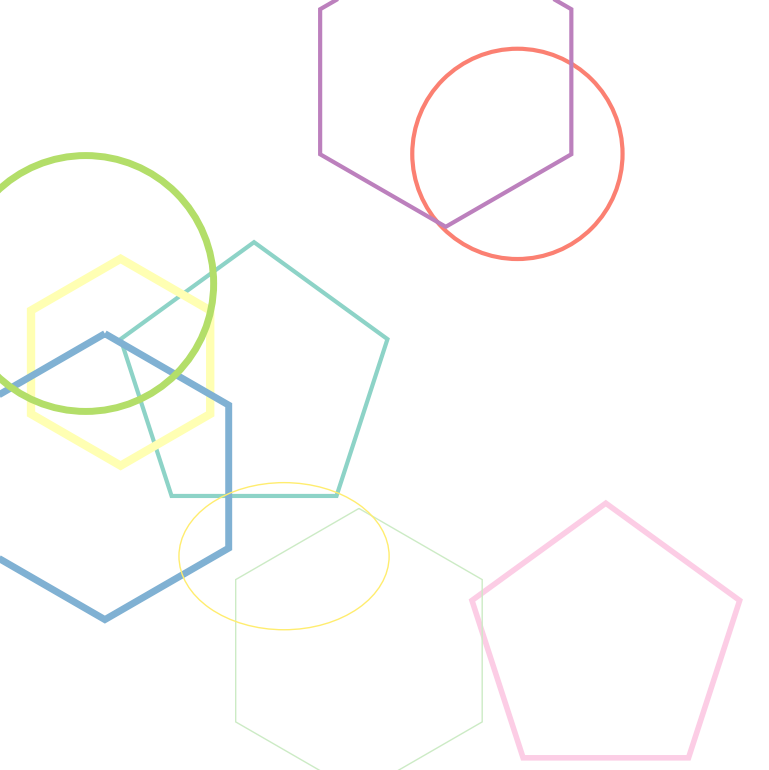[{"shape": "pentagon", "thickness": 1.5, "radius": 0.91, "center": [0.33, 0.503]}, {"shape": "hexagon", "thickness": 3, "radius": 0.67, "center": [0.157, 0.53]}, {"shape": "circle", "thickness": 1.5, "radius": 0.68, "center": [0.672, 0.8]}, {"shape": "hexagon", "thickness": 2.5, "radius": 0.93, "center": [0.136, 0.381]}, {"shape": "circle", "thickness": 2.5, "radius": 0.83, "center": [0.111, 0.632]}, {"shape": "pentagon", "thickness": 2, "radius": 0.91, "center": [0.787, 0.164]}, {"shape": "hexagon", "thickness": 1.5, "radius": 0.94, "center": [0.579, 0.894]}, {"shape": "hexagon", "thickness": 0.5, "radius": 0.92, "center": [0.466, 0.155]}, {"shape": "oval", "thickness": 0.5, "radius": 0.68, "center": [0.369, 0.278]}]